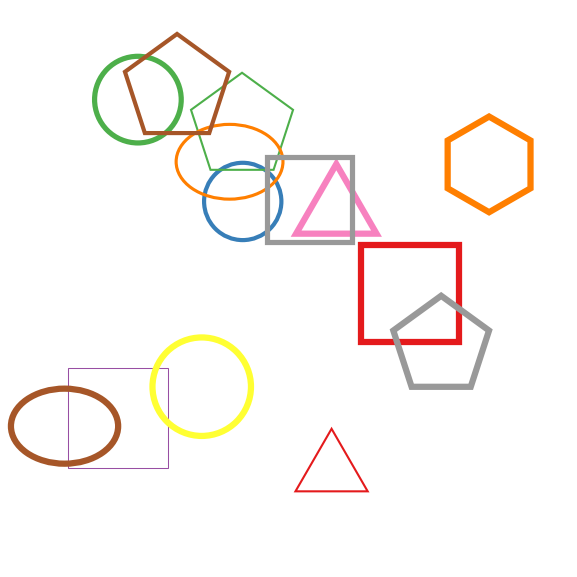[{"shape": "triangle", "thickness": 1, "radius": 0.36, "center": [0.574, 0.184]}, {"shape": "square", "thickness": 3, "radius": 0.42, "center": [0.71, 0.491]}, {"shape": "circle", "thickness": 2, "radius": 0.33, "center": [0.42, 0.65]}, {"shape": "circle", "thickness": 2.5, "radius": 0.38, "center": [0.239, 0.827]}, {"shape": "pentagon", "thickness": 1, "radius": 0.46, "center": [0.419, 0.78]}, {"shape": "square", "thickness": 0.5, "radius": 0.43, "center": [0.205, 0.275]}, {"shape": "oval", "thickness": 1.5, "radius": 0.46, "center": [0.397, 0.719]}, {"shape": "hexagon", "thickness": 3, "radius": 0.41, "center": [0.847, 0.714]}, {"shape": "circle", "thickness": 3, "radius": 0.43, "center": [0.349, 0.33]}, {"shape": "oval", "thickness": 3, "radius": 0.46, "center": [0.112, 0.261]}, {"shape": "pentagon", "thickness": 2, "radius": 0.47, "center": [0.307, 0.845]}, {"shape": "triangle", "thickness": 3, "radius": 0.4, "center": [0.582, 0.635]}, {"shape": "pentagon", "thickness": 3, "radius": 0.44, "center": [0.764, 0.4]}, {"shape": "square", "thickness": 2.5, "radius": 0.37, "center": [0.537, 0.653]}]